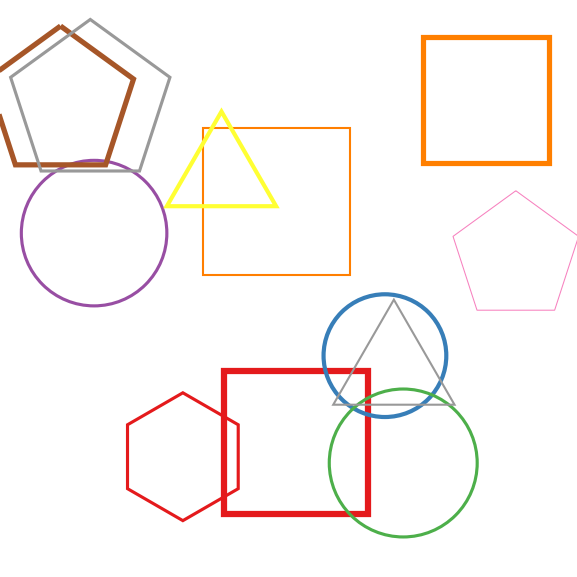[{"shape": "square", "thickness": 3, "radius": 0.62, "center": [0.513, 0.233]}, {"shape": "hexagon", "thickness": 1.5, "radius": 0.55, "center": [0.317, 0.208]}, {"shape": "circle", "thickness": 2, "radius": 0.53, "center": [0.667, 0.383]}, {"shape": "circle", "thickness": 1.5, "radius": 0.64, "center": [0.698, 0.197]}, {"shape": "circle", "thickness": 1.5, "radius": 0.63, "center": [0.163, 0.595]}, {"shape": "square", "thickness": 2.5, "radius": 0.55, "center": [0.841, 0.826]}, {"shape": "square", "thickness": 1, "radius": 0.64, "center": [0.479, 0.651]}, {"shape": "triangle", "thickness": 2, "radius": 0.55, "center": [0.383, 0.697]}, {"shape": "pentagon", "thickness": 2.5, "radius": 0.66, "center": [0.105, 0.821]}, {"shape": "pentagon", "thickness": 0.5, "radius": 0.57, "center": [0.893, 0.554]}, {"shape": "triangle", "thickness": 1, "radius": 0.61, "center": [0.682, 0.359]}, {"shape": "pentagon", "thickness": 1.5, "radius": 0.73, "center": [0.156, 0.82]}]